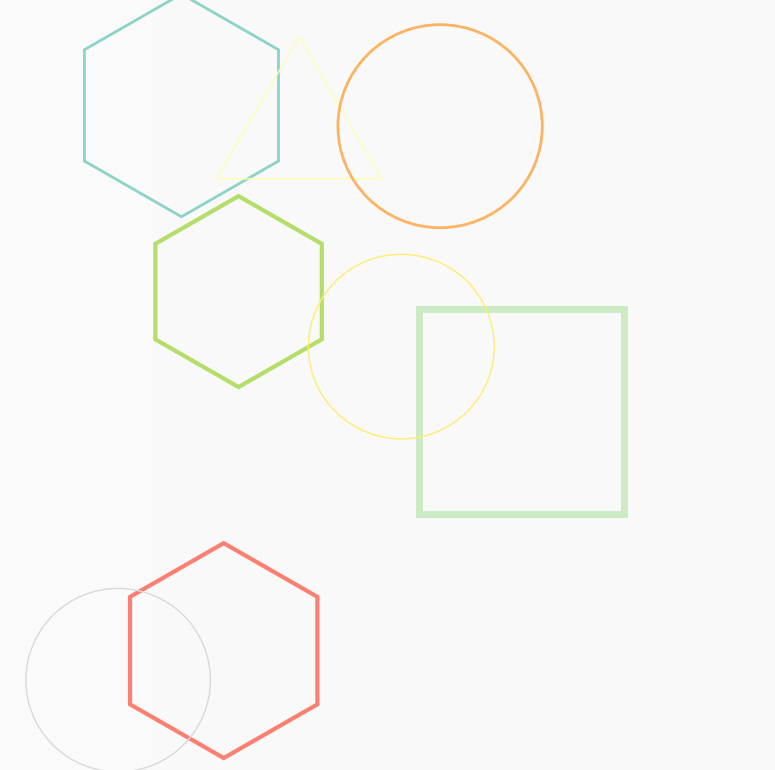[{"shape": "hexagon", "thickness": 1, "radius": 0.72, "center": [0.234, 0.863]}, {"shape": "triangle", "thickness": 0.5, "radius": 0.62, "center": [0.386, 0.829]}, {"shape": "hexagon", "thickness": 1.5, "radius": 0.7, "center": [0.289, 0.155]}, {"shape": "circle", "thickness": 1, "radius": 0.66, "center": [0.568, 0.836]}, {"shape": "hexagon", "thickness": 1.5, "radius": 0.62, "center": [0.308, 0.621]}, {"shape": "circle", "thickness": 0.5, "radius": 0.6, "center": [0.152, 0.117]}, {"shape": "square", "thickness": 2.5, "radius": 0.66, "center": [0.673, 0.466]}, {"shape": "circle", "thickness": 0.5, "radius": 0.6, "center": [0.518, 0.55]}]